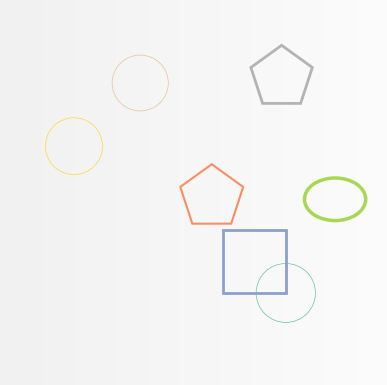[{"shape": "circle", "thickness": 0.5, "radius": 0.38, "center": [0.738, 0.239]}, {"shape": "pentagon", "thickness": 1.5, "radius": 0.43, "center": [0.546, 0.488]}, {"shape": "square", "thickness": 2, "radius": 0.41, "center": [0.656, 0.321]}, {"shape": "oval", "thickness": 2.5, "radius": 0.4, "center": [0.865, 0.482]}, {"shape": "circle", "thickness": 0.5, "radius": 0.37, "center": [0.191, 0.62]}, {"shape": "circle", "thickness": 0.5, "radius": 0.36, "center": [0.362, 0.784]}, {"shape": "pentagon", "thickness": 2, "radius": 0.42, "center": [0.727, 0.799]}]